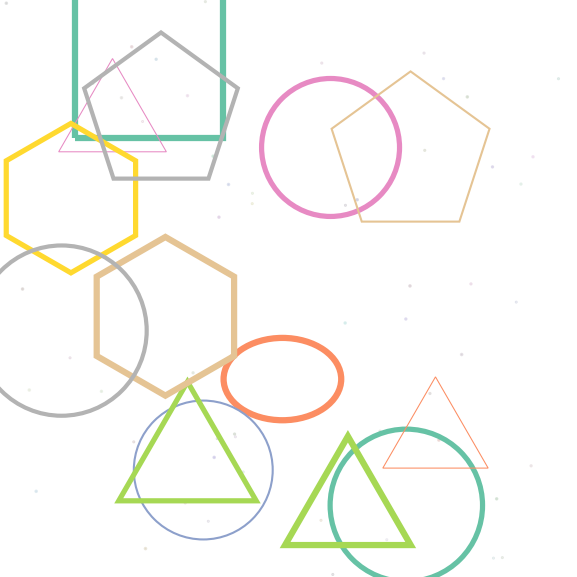[{"shape": "circle", "thickness": 2.5, "radius": 0.66, "center": [0.704, 0.124]}, {"shape": "square", "thickness": 3, "radius": 0.64, "center": [0.258, 0.889]}, {"shape": "triangle", "thickness": 0.5, "radius": 0.53, "center": [0.754, 0.241]}, {"shape": "oval", "thickness": 3, "radius": 0.51, "center": [0.489, 0.343]}, {"shape": "circle", "thickness": 1, "radius": 0.6, "center": [0.352, 0.185]}, {"shape": "circle", "thickness": 2.5, "radius": 0.6, "center": [0.572, 0.744]}, {"shape": "triangle", "thickness": 0.5, "radius": 0.54, "center": [0.195, 0.79]}, {"shape": "triangle", "thickness": 2.5, "radius": 0.69, "center": [0.325, 0.201]}, {"shape": "triangle", "thickness": 3, "radius": 0.63, "center": [0.602, 0.118]}, {"shape": "hexagon", "thickness": 2.5, "radius": 0.65, "center": [0.123, 0.656]}, {"shape": "pentagon", "thickness": 1, "radius": 0.72, "center": [0.711, 0.732]}, {"shape": "hexagon", "thickness": 3, "radius": 0.69, "center": [0.286, 0.451]}, {"shape": "circle", "thickness": 2, "radius": 0.74, "center": [0.107, 0.427]}, {"shape": "pentagon", "thickness": 2, "radius": 0.7, "center": [0.279, 0.803]}]